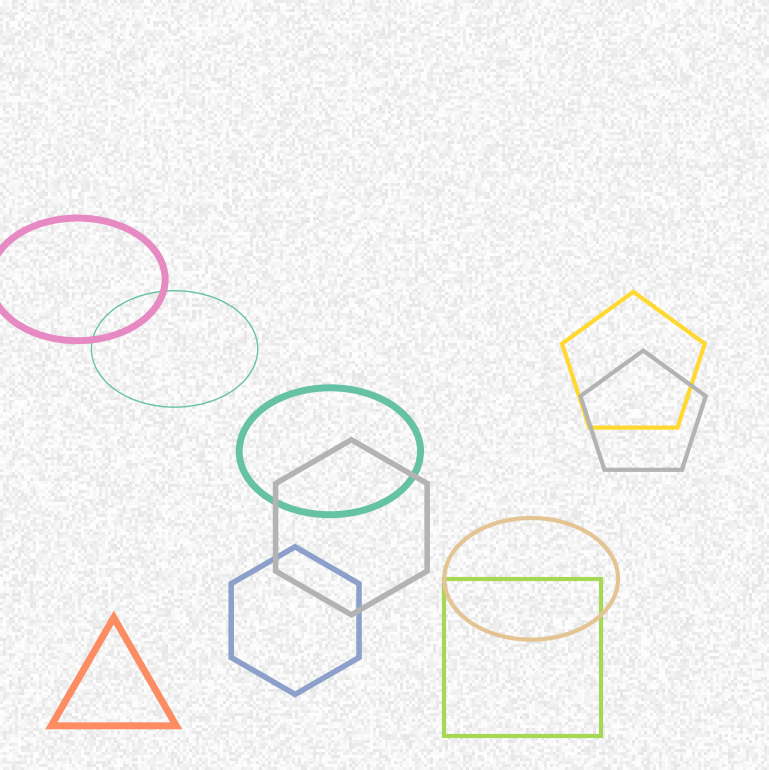[{"shape": "oval", "thickness": 0.5, "radius": 0.54, "center": [0.227, 0.547]}, {"shape": "oval", "thickness": 2.5, "radius": 0.59, "center": [0.428, 0.414]}, {"shape": "triangle", "thickness": 2.5, "radius": 0.47, "center": [0.148, 0.104]}, {"shape": "hexagon", "thickness": 2, "radius": 0.48, "center": [0.383, 0.194]}, {"shape": "oval", "thickness": 2.5, "radius": 0.57, "center": [0.101, 0.637]}, {"shape": "square", "thickness": 1.5, "radius": 0.51, "center": [0.678, 0.146]}, {"shape": "pentagon", "thickness": 1.5, "radius": 0.49, "center": [0.823, 0.524]}, {"shape": "oval", "thickness": 1.5, "radius": 0.56, "center": [0.69, 0.248]}, {"shape": "pentagon", "thickness": 1.5, "radius": 0.43, "center": [0.835, 0.459]}, {"shape": "hexagon", "thickness": 2, "radius": 0.57, "center": [0.456, 0.315]}]